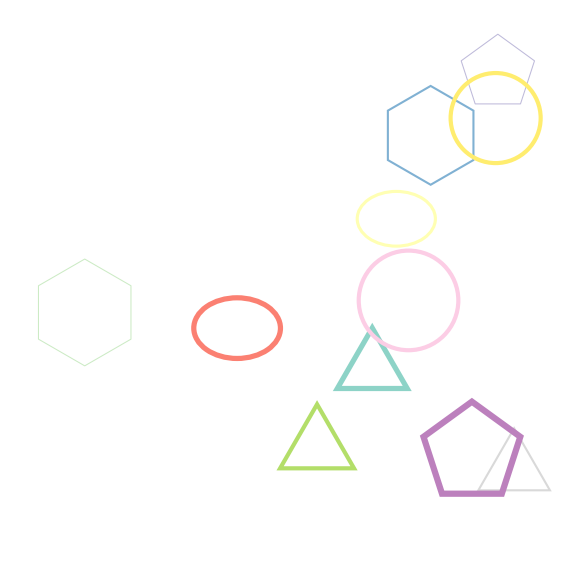[{"shape": "triangle", "thickness": 2.5, "radius": 0.35, "center": [0.645, 0.361]}, {"shape": "oval", "thickness": 1.5, "radius": 0.34, "center": [0.686, 0.62]}, {"shape": "pentagon", "thickness": 0.5, "radius": 0.33, "center": [0.862, 0.873]}, {"shape": "oval", "thickness": 2.5, "radius": 0.38, "center": [0.411, 0.431]}, {"shape": "hexagon", "thickness": 1, "radius": 0.43, "center": [0.746, 0.765]}, {"shape": "triangle", "thickness": 2, "radius": 0.37, "center": [0.549, 0.225]}, {"shape": "circle", "thickness": 2, "radius": 0.43, "center": [0.707, 0.479]}, {"shape": "triangle", "thickness": 1, "radius": 0.36, "center": [0.89, 0.186]}, {"shape": "pentagon", "thickness": 3, "radius": 0.44, "center": [0.817, 0.216]}, {"shape": "hexagon", "thickness": 0.5, "radius": 0.46, "center": [0.147, 0.458]}, {"shape": "circle", "thickness": 2, "radius": 0.39, "center": [0.858, 0.795]}]